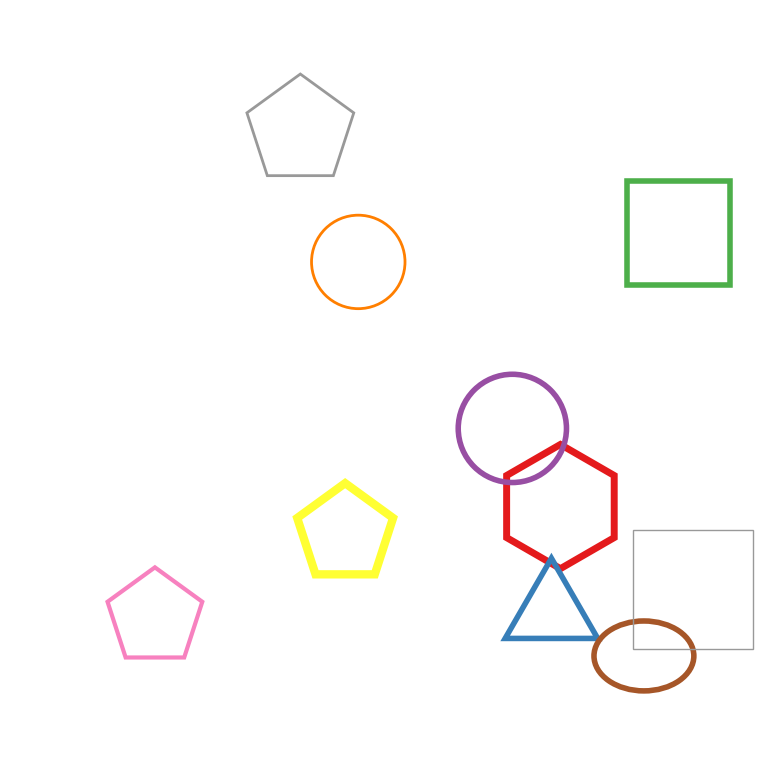[{"shape": "hexagon", "thickness": 2.5, "radius": 0.4, "center": [0.728, 0.342]}, {"shape": "triangle", "thickness": 2, "radius": 0.35, "center": [0.716, 0.206]}, {"shape": "square", "thickness": 2, "radius": 0.34, "center": [0.881, 0.697]}, {"shape": "circle", "thickness": 2, "radius": 0.35, "center": [0.665, 0.444]}, {"shape": "circle", "thickness": 1, "radius": 0.3, "center": [0.465, 0.66]}, {"shape": "pentagon", "thickness": 3, "radius": 0.33, "center": [0.448, 0.307]}, {"shape": "oval", "thickness": 2, "radius": 0.32, "center": [0.836, 0.148]}, {"shape": "pentagon", "thickness": 1.5, "radius": 0.32, "center": [0.201, 0.198]}, {"shape": "square", "thickness": 0.5, "radius": 0.39, "center": [0.9, 0.235]}, {"shape": "pentagon", "thickness": 1, "radius": 0.36, "center": [0.39, 0.831]}]